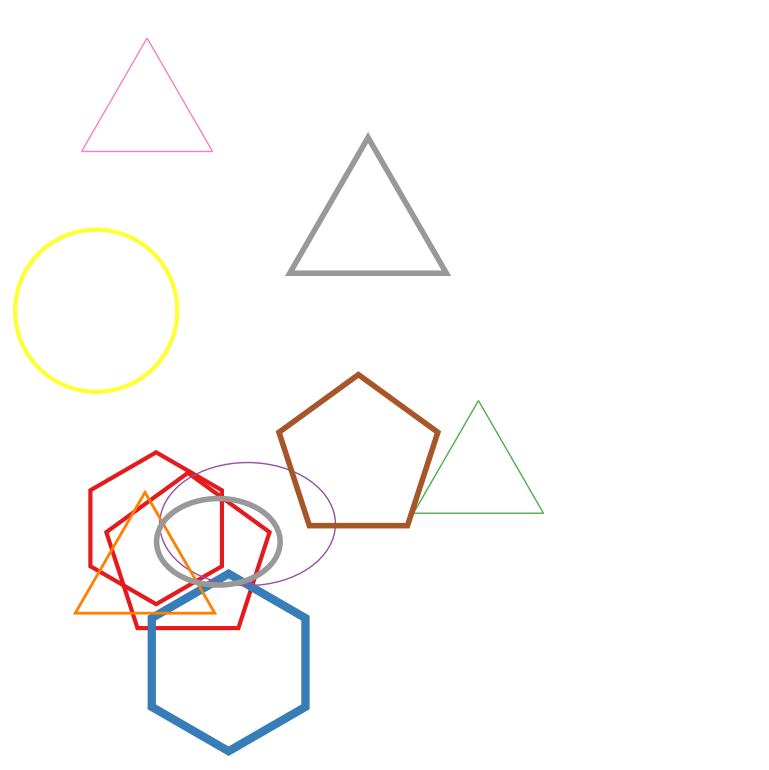[{"shape": "pentagon", "thickness": 1.5, "radius": 0.56, "center": [0.244, 0.274]}, {"shape": "hexagon", "thickness": 1.5, "radius": 0.49, "center": [0.203, 0.314]}, {"shape": "hexagon", "thickness": 3, "radius": 0.58, "center": [0.297, 0.14]}, {"shape": "triangle", "thickness": 0.5, "radius": 0.49, "center": [0.621, 0.382]}, {"shape": "oval", "thickness": 0.5, "radius": 0.57, "center": [0.322, 0.319]}, {"shape": "triangle", "thickness": 1, "radius": 0.52, "center": [0.188, 0.256]}, {"shape": "circle", "thickness": 1.5, "radius": 0.53, "center": [0.125, 0.596]}, {"shape": "pentagon", "thickness": 2, "radius": 0.54, "center": [0.465, 0.405]}, {"shape": "triangle", "thickness": 0.5, "radius": 0.49, "center": [0.191, 0.852]}, {"shape": "triangle", "thickness": 2, "radius": 0.59, "center": [0.478, 0.704]}, {"shape": "oval", "thickness": 2, "radius": 0.4, "center": [0.284, 0.296]}]